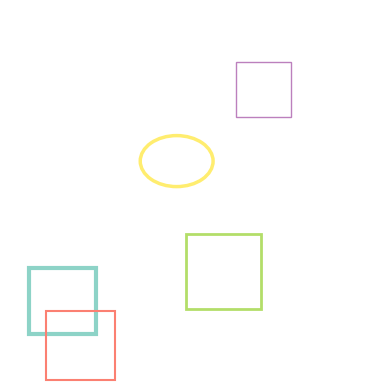[{"shape": "square", "thickness": 3, "radius": 0.43, "center": [0.162, 0.219]}, {"shape": "square", "thickness": 1.5, "radius": 0.45, "center": [0.208, 0.103]}, {"shape": "square", "thickness": 2, "radius": 0.49, "center": [0.58, 0.294]}, {"shape": "square", "thickness": 1, "radius": 0.36, "center": [0.684, 0.767]}, {"shape": "oval", "thickness": 2.5, "radius": 0.47, "center": [0.459, 0.582]}]